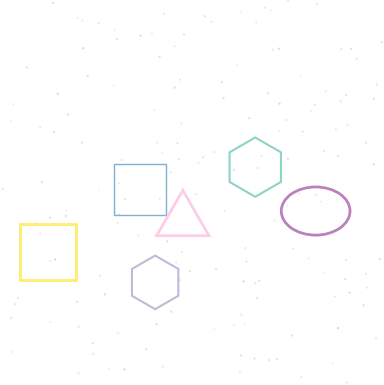[{"shape": "hexagon", "thickness": 1.5, "radius": 0.39, "center": [0.663, 0.566]}, {"shape": "hexagon", "thickness": 1.5, "radius": 0.35, "center": [0.403, 0.267]}, {"shape": "square", "thickness": 1, "radius": 0.34, "center": [0.364, 0.508]}, {"shape": "triangle", "thickness": 2, "radius": 0.39, "center": [0.475, 0.427]}, {"shape": "oval", "thickness": 2, "radius": 0.45, "center": [0.82, 0.452]}, {"shape": "square", "thickness": 2, "radius": 0.36, "center": [0.126, 0.344]}]